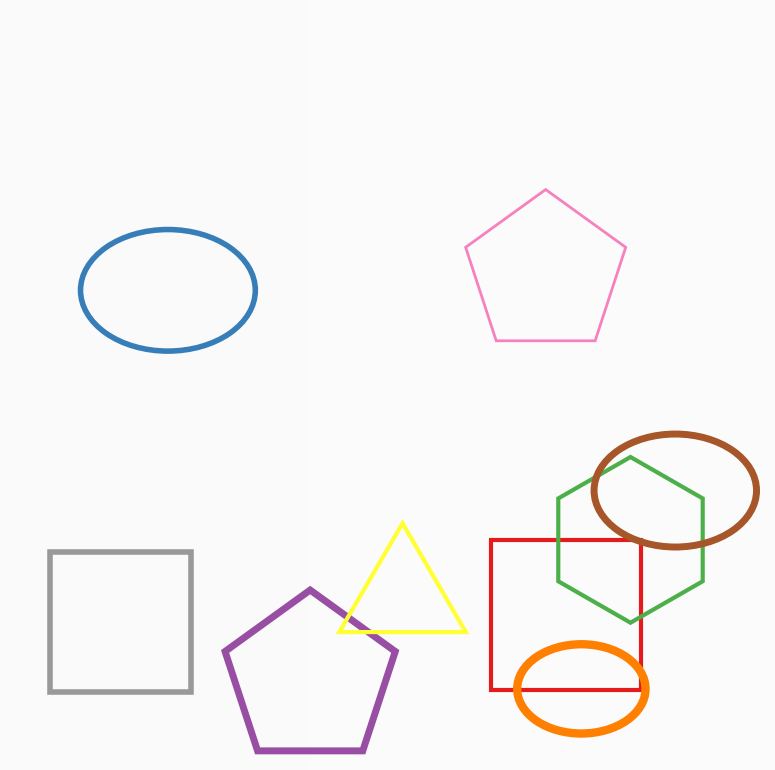[{"shape": "square", "thickness": 1.5, "radius": 0.48, "center": [0.73, 0.201]}, {"shape": "oval", "thickness": 2, "radius": 0.56, "center": [0.217, 0.623]}, {"shape": "hexagon", "thickness": 1.5, "radius": 0.54, "center": [0.814, 0.299]}, {"shape": "pentagon", "thickness": 2.5, "radius": 0.58, "center": [0.4, 0.118]}, {"shape": "oval", "thickness": 3, "radius": 0.41, "center": [0.75, 0.105]}, {"shape": "triangle", "thickness": 1.5, "radius": 0.47, "center": [0.519, 0.226]}, {"shape": "oval", "thickness": 2.5, "radius": 0.52, "center": [0.871, 0.363]}, {"shape": "pentagon", "thickness": 1, "radius": 0.54, "center": [0.704, 0.645]}, {"shape": "square", "thickness": 2, "radius": 0.45, "center": [0.155, 0.192]}]